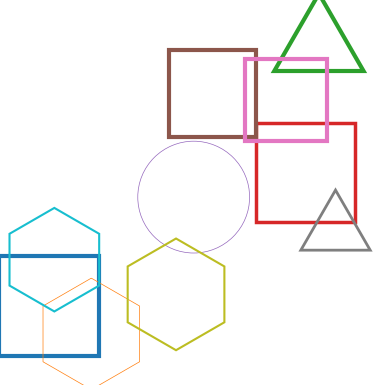[{"shape": "square", "thickness": 3, "radius": 0.65, "center": [0.128, 0.205]}, {"shape": "hexagon", "thickness": 0.5, "radius": 0.72, "center": [0.237, 0.133]}, {"shape": "triangle", "thickness": 3, "radius": 0.67, "center": [0.828, 0.882]}, {"shape": "square", "thickness": 2.5, "radius": 0.64, "center": [0.794, 0.551]}, {"shape": "circle", "thickness": 0.5, "radius": 0.73, "center": [0.503, 0.488]}, {"shape": "square", "thickness": 3, "radius": 0.56, "center": [0.552, 0.757]}, {"shape": "square", "thickness": 3, "radius": 0.53, "center": [0.742, 0.74]}, {"shape": "triangle", "thickness": 2, "radius": 0.52, "center": [0.871, 0.402]}, {"shape": "hexagon", "thickness": 1.5, "radius": 0.73, "center": [0.457, 0.235]}, {"shape": "hexagon", "thickness": 1.5, "radius": 0.67, "center": [0.141, 0.325]}]